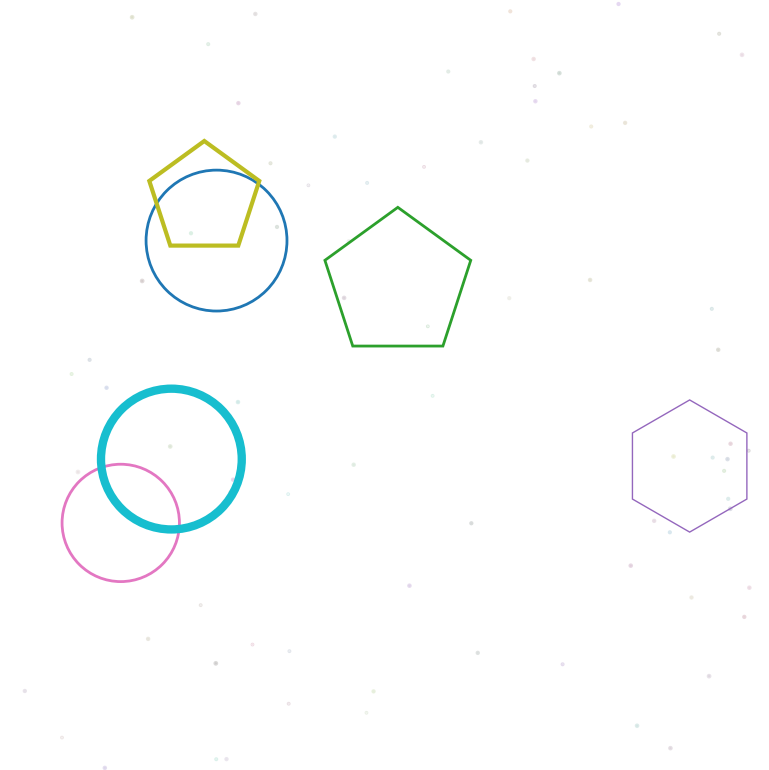[{"shape": "circle", "thickness": 1, "radius": 0.46, "center": [0.281, 0.688]}, {"shape": "pentagon", "thickness": 1, "radius": 0.5, "center": [0.517, 0.631]}, {"shape": "hexagon", "thickness": 0.5, "radius": 0.43, "center": [0.896, 0.395]}, {"shape": "circle", "thickness": 1, "radius": 0.38, "center": [0.157, 0.321]}, {"shape": "pentagon", "thickness": 1.5, "radius": 0.38, "center": [0.265, 0.742]}, {"shape": "circle", "thickness": 3, "radius": 0.46, "center": [0.223, 0.404]}]